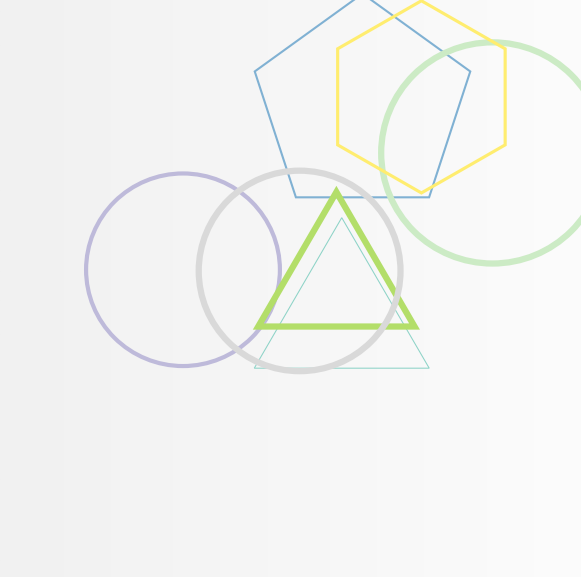[{"shape": "triangle", "thickness": 0.5, "radius": 0.87, "center": [0.588, 0.448]}, {"shape": "circle", "thickness": 2, "radius": 0.83, "center": [0.315, 0.532]}, {"shape": "pentagon", "thickness": 1, "radius": 0.97, "center": [0.624, 0.815]}, {"shape": "triangle", "thickness": 3, "radius": 0.78, "center": [0.579, 0.511]}, {"shape": "circle", "thickness": 3, "radius": 0.87, "center": [0.515, 0.53]}, {"shape": "circle", "thickness": 3, "radius": 0.96, "center": [0.847, 0.734]}, {"shape": "hexagon", "thickness": 1.5, "radius": 0.83, "center": [0.725, 0.831]}]